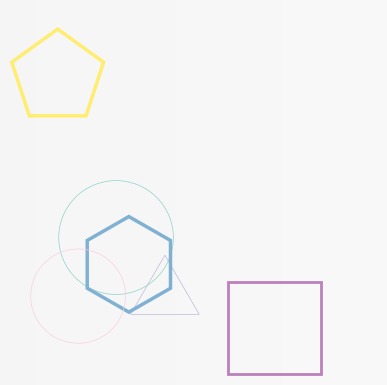[{"shape": "circle", "thickness": 0.5, "radius": 0.74, "center": [0.3, 0.383]}, {"shape": "triangle", "thickness": 0.5, "radius": 0.51, "center": [0.425, 0.235]}, {"shape": "hexagon", "thickness": 2.5, "radius": 0.62, "center": [0.333, 0.313]}, {"shape": "circle", "thickness": 0.5, "radius": 0.61, "center": [0.202, 0.231]}, {"shape": "square", "thickness": 2, "radius": 0.6, "center": [0.708, 0.148]}, {"shape": "pentagon", "thickness": 2.5, "radius": 0.62, "center": [0.149, 0.8]}]